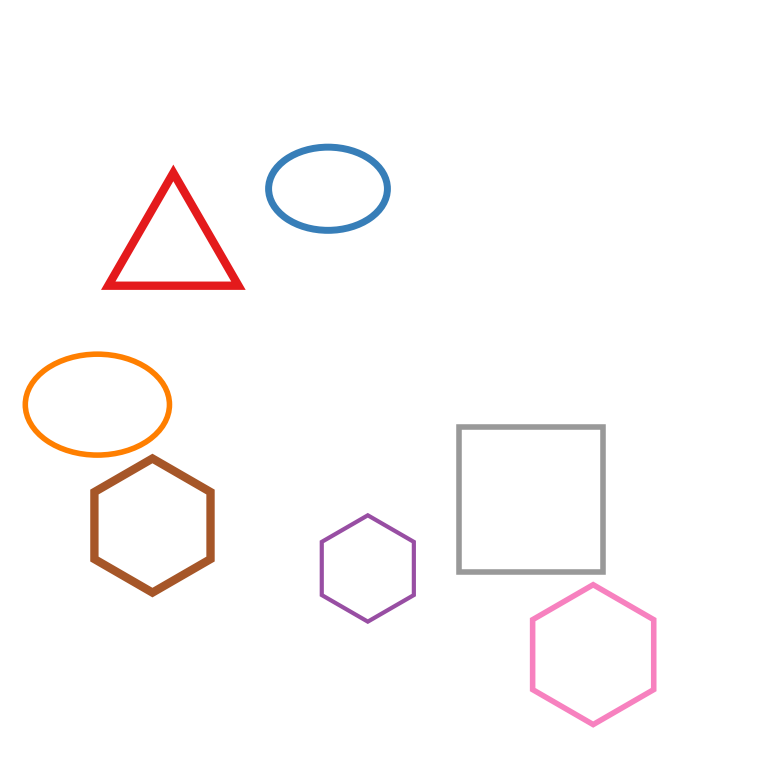[{"shape": "triangle", "thickness": 3, "radius": 0.49, "center": [0.225, 0.678]}, {"shape": "oval", "thickness": 2.5, "radius": 0.39, "center": [0.426, 0.755]}, {"shape": "hexagon", "thickness": 1.5, "radius": 0.35, "center": [0.478, 0.262]}, {"shape": "oval", "thickness": 2, "radius": 0.47, "center": [0.126, 0.475]}, {"shape": "hexagon", "thickness": 3, "radius": 0.44, "center": [0.198, 0.317]}, {"shape": "hexagon", "thickness": 2, "radius": 0.45, "center": [0.77, 0.15]}, {"shape": "square", "thickness": 2, "radius": 0.47, "center": [0.69, 0.351]}]